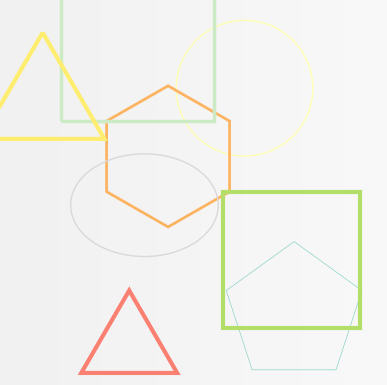[{"shape": "pentagon", "thickness": 0.5, "radius": 0.92, "center": [0.759, 0.188]}, {"shape": "circle", "thickness": 1, "radius": 0.88, "center": [0.631, 0.771]}, {"shape": "triangle", "thickness": 3, "radius": 0.71, "center": [0.333, 0.103]}, {"shape": "hexagon", "thickness": 2, "radius": 0.92, "center": [0.434, 0.594]}, {"shape": "square", "thickness": 3, "radius": 0.88, "center": [0.752, 0.326]}, {"shape": "oval", "thickness": 1, "radius": 0.95, "center": [0.373, 0.467]}, {"shape": "square", "thickness": 2.5, "radius": 0.99, "center": [0.355, 0.884]}, {"shape": "triangle", "thickness": 3, "radius": 0.92, "center": [0.11, 0.731]}]